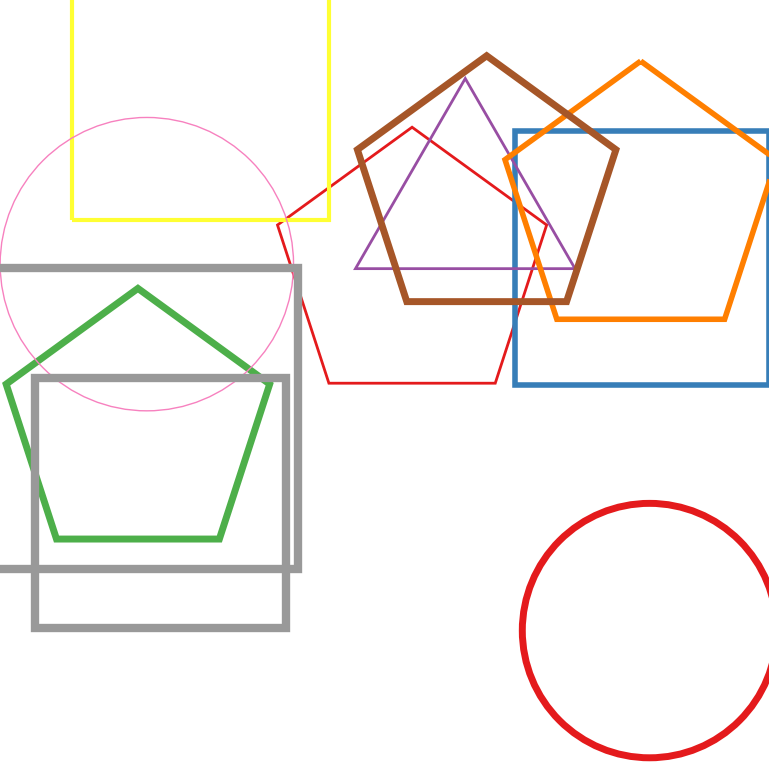[{"shape": "pentagon", "thickness": 1, "radius": 0.92, "center": [0.535, 0.651]}, {"shape": "circle", "thickness": 2.5, "radius": 0.83, "center": [0.844, 0.181]}, {"shape": "square", "thickness": 2, "radius": 0.82, "center": [0.834, 0.665]}, {"shape": "pentagon", "thickness": 2.5, "radius": 0.9, "center": [0.179, 0.446]}, {"shape": "triangle", "thickness": 1, "radius": 0.82, "center": [0.604, 0.733]}, {"shape": "pentagon", "thickness": 2, "radius": 0.93, "center": [0.832, 0.735]}, {"shape": "square", "thickness": 1.5, "radius": 0.83, "center": [0.261, 0.881]}, {"shape": "pentagon", "thickness": 2.5, "radius": 0.88, "center": [0.632, 0.751]}, {"shape": "circle", "thickness": 0.5, "radius": 0.95, "center": [0.191, 0.657]}, {"shape": "square", "thickness": 3, "radius": 0.98, "center": [0.191, 0.457]}, {"shape": "square", "thickness": 3, "radius": 0.81, "center": [0.208, 0.347]}]